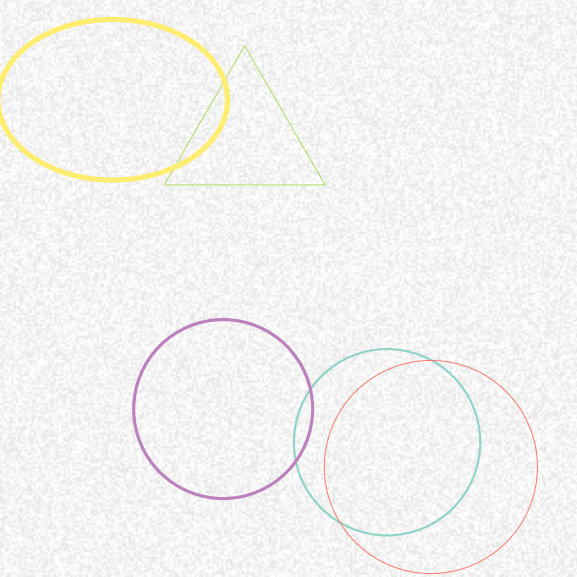[{"shape": "circle", "thickness": 1, "radius": 0.81, "center": [0.67, 0.233]}, {"shape": "circle", "thickness": 0.5, "radius": 0.92, "center": [0.746, 0.19]}, {"shape": "triangle", "thickness": 0.5, "radius": 0.8, "center": [0.424, 0.759]}, {"shape": "circle", "thickness": 1.5, "radius": 0.77, "center": [0.386, 0.291]}, {"shape": "oval", "thickness": 2.5, "radius": 0.99, "center": [0.195, 0.826]}]